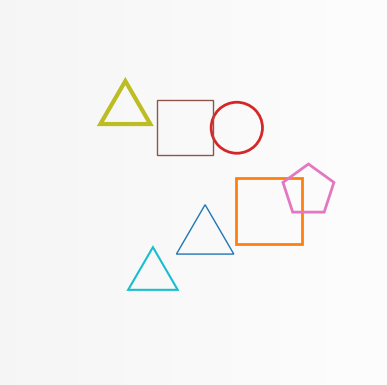[{"shape": "triangle", "thickness": 1, "radius": 0.43, "center": [0.529, 0.383]}, {"shape": "square", "thickness": 2, "radius": 0.43, "center": [0.694, 0.452]}, {"shape": "circle", "thickness": 2, "radius": 0.33, "center": [0.611, 0.668]}, {"shape": "square", "thickness": 1, "radius": 0.36, "center": [0.477, 0.669]}, {"shape": "pentagon", "thickness": 2, "radius": 0.35, "center": [0.796, 0.505]}, {"shape": "triangle", "thickness": 3, "radius": 0.37, "center": [0.323, 0.715]}, {"shape": "triangle", "thickness": 1.5, "radius": 0.37, "center": [0.395, 0.284]}]